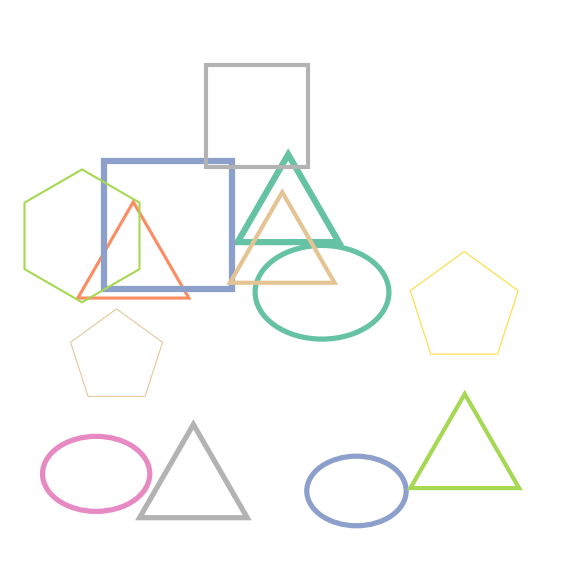[{"shape": "triangle", "thickness": 3, "radius": 0.51, "center": [0.499, 0.63]}, {"shape": "oval", "thickness": 2.5, "radius": 0.58, "center": [0.558, 0.493]}, {"shape": "triangle", "thickness": 1.5, "radius": 0.55, "center": [0.231, 0.539]}, {"shape": "square", "thickness": 3, "radius": 0.55, "center": [0.291, 0.609]}, {"shape": "oval", "thickness": 2.5, "radius": 0.43, "center": [0.617, 0.149]}, {"shape": "oval", "thickness": 2.5, "radius": 0.46, "center": [0.166, 0.179]}, {"shape": "triangle", "thickness": 2, "radius": 0.54, "center": [0.805, 0.208]}, {"shape": "hexagon", "thickness": 1, "radius": 0.58, "center": [0.142, 0.591]}, {"shape": "pentagon", "thickness": 0.5, "radius": 0.49, "center": [0.804, 0.465]}, {"shape": "pentagon", "thickness": 0.5, "radius": 0.42, "center": [0.202, 0.381]}, {"shape": "triangle", "thickness": 2, "radius": 0.52, "center": [0.489, 0.562]}, {"shape": "triangle", "thickness": 2.5, "radius": 0.54, "center": [0.335, 0.157]}, {"shape": "square", "thickness": 2, "radius": 0.44, "center": [0.446, 0.798]}]